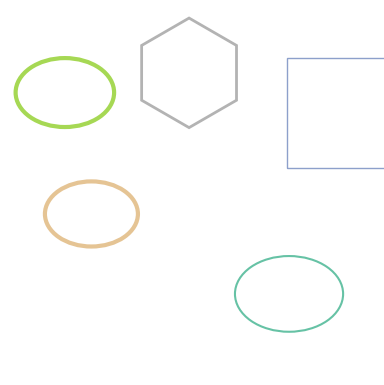[{"shape": "oval", "thickness": 1.5, "radius": 0.7, "center": [0.751, 0.237]}, {"shape": "square", "thickness": 1, "radius": 0.72, "center": [0.89, 0.707]}, {"shape": "oval", "thickness": 3, "radius": 0.64, "center": [0.168, 0.76]}, {"shape": "oval", "thickness": 3, "radius": 0.6, "center": [0.237, 0.444]}, {"shape": "hexagon", "thickness": 2, "radius": 0.71, "center": [0.491, 0.811]}]